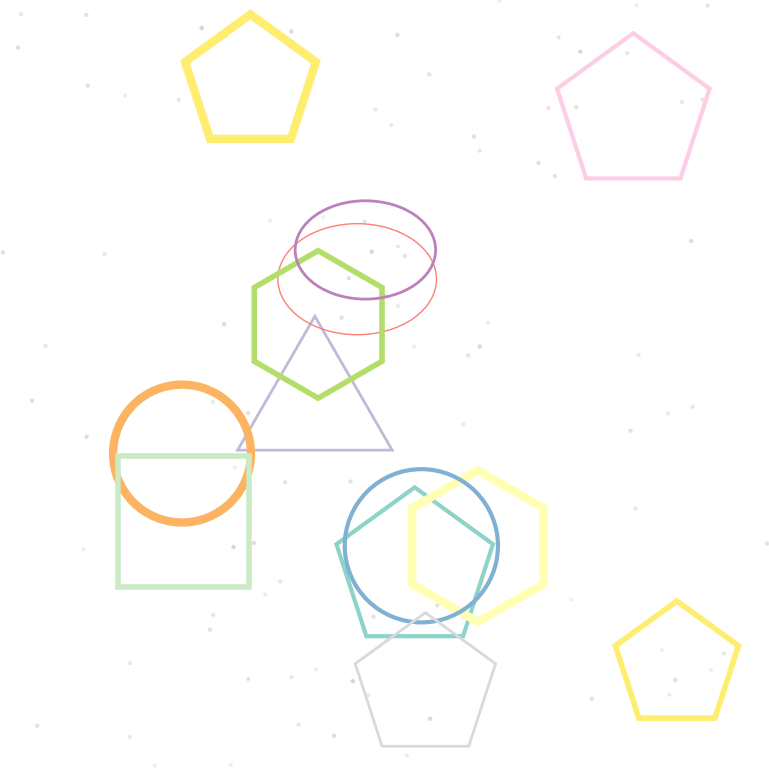[{"shape": "pentagon", "thickness": 1.5, "radius": 0.53, "center": [0.539, 0.26]}, {"shape": "hexagon", "thickness": 3, "radius": 0.49, "center": [0.621, 0.291]}, {"shape": "triangle", "thickness": 1, "radius": 0.58, "center": [0.409, 0.473]}, {"shape": "oval", "thickness": 0.5, "radius": 0.51, "center": [0.464, 0.637]}, {"shape": "circle", "thickness": 1.5, "radius": 0.5, "center": [0.547, 0.291]}, {"shape": "circle", "thickness": 3, "radius": 0.45, "center": [0.236, 0.411]}, {"shape": "hexagon", "thickness": 2, "radius": 0.48, "center": [0.413, 0.579]}, {"shape": "pentagon", "thickness": 1.5, "radius": 0.52, "center": [0.822, 0.853]}, {"shape": "pentagon", "thickness": 1, "radius": 0.48, "center": [0.552, 0.108]}, {"shape": "oval", "thickness": 1, "radius": 0.46, "center": [0.475, 0.675]}, {"shape": "square", "thickness": 2, "radius": 0.42, "center": [0.238, 0.323]}, {"shape": "pentagon", "thickness": 2, "radius": 0.42, "center": [0.879, 0.135]}, {"shape": "pentagon", "thickness": 3, "radius": 0.45, "center": [0.325, 0.892]}]